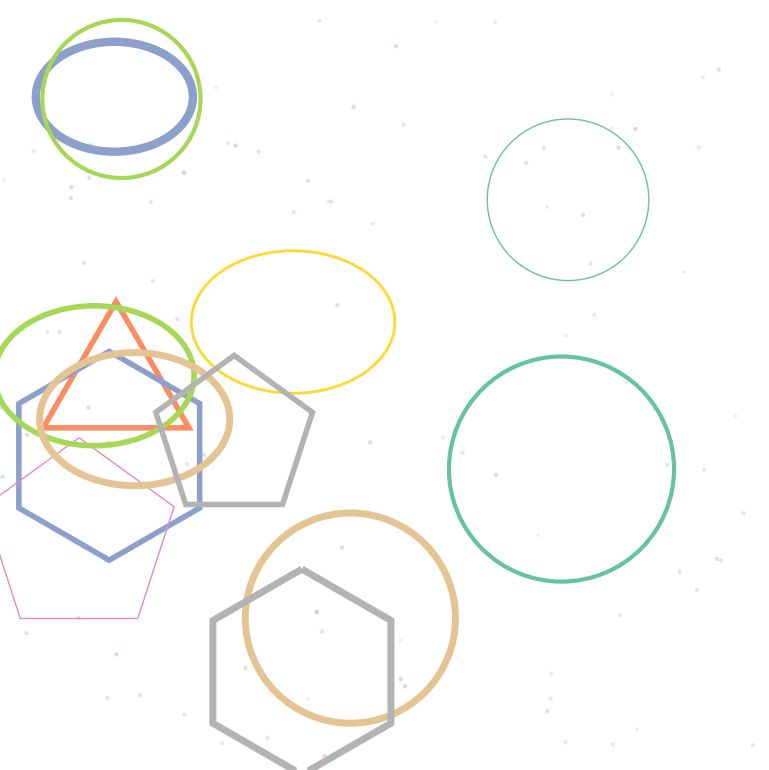[{"shape": "circle", "thickness": 0.5, "radius": 0.52, "center": [0.738, 0.741]}, {"shape": "circle", "thickness": 1.5, "radius": 0.73, "center": [0.729, 0.391]}, {"shape": "triangle", "thickness": 2, "radius": 0.55, "center": [0.151, 0.499]}, {"shape": "oval", "thickness": 3, "radius": 0.51, "center": [0.149, 0.874]}, {"shape": "hexagon", "thickness": 2, "radius": 0.68, "center": [0.142, 0.408]}, {"shape": "pentagon", "thickness": 0.5, "radius": 0.65, "center": [0.103, 0.302]}, {"shape": "circle", "thickness": 1.5, "radius": 0.51, "center": [0.158, 0.871]}, {"shape": "oval", "thickness": 2, "radius": 0.65, "center": [0.122, 0.512]}, {"shape": "oval", "thickness": 1, "radius": 0.66, "center": [0.381, 0.582]}, {"shape": "oval", "thickness": 2.5, "radius": 0.62, "center": [0.175, 0.456]}, {"shape": "circle", "thickness": 2.5, "radius": 0.68, "center": [0.455, 0.197]}, {"shape": "hexagon", "thickness": 2.5, "radius": 0.67, "center": [0.392, 0.127]}, {"shape": "pentagon", "thickness": 2, "radius": 0.53, "center": [0.304, 0.431]}]